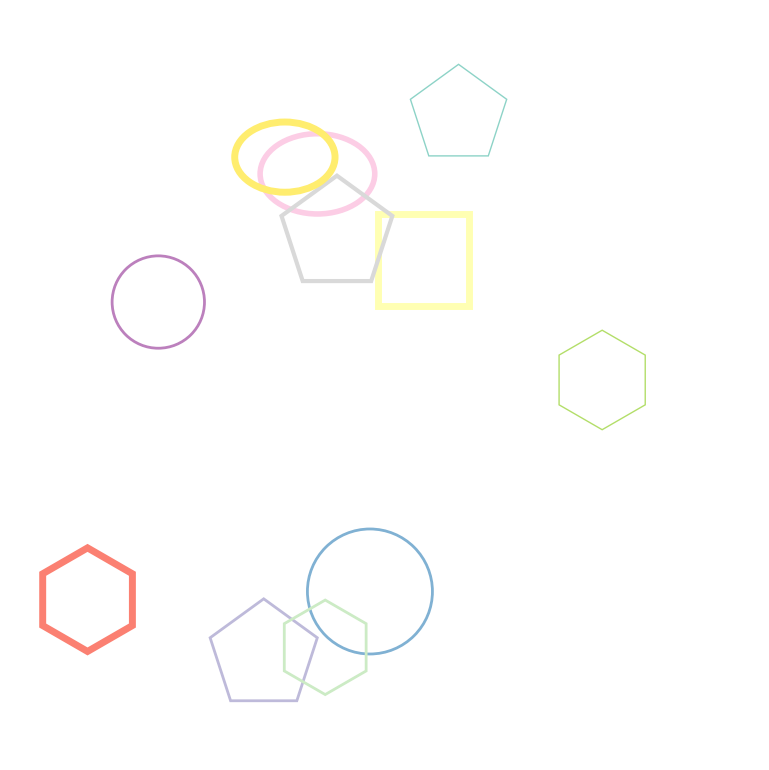[{"shape": "pentagon", "thickness": 0.5, "radius": 0.33, "center": [0.596, 0.851]}, {"shape": "square", "thickness": 2.5, "radius": 0.3, "center": [0.55, 0.662]}, {"shape": "pentagon", "thickness": 1, "radius": 0.37, "center": [0.342, 0.149]}, {"shape": "hexagon", "thickness": 2.5, "radius": 0.34, "center": [0.114, 0.221]}, {"shape": "circle", "thickness": 1, "radius": 0.41, "center": [0.48, 0.232]}, {"shape": "hexagon", "thickness": 0.5, "radius": 0.32, "center": [0.782, 0.507]}, {"shape": "oval", "thickness": 2, "radius": 0.37, "center": [0.412, 0.774]}, {"shape": "pentagon", "thickness": 1.5, "radius": 0.38, "center": [0.438, 0.696]}, {"shape": "circle", "thickness": 1, "radius": 0.3, "center": [0.206, 0.608]}, {"shape": "hexagon", "thickness": 1, "radius": 0.31, "center": [0.422, 0.159]}, {"shape": "oval", "thickness": 2.5, "radius": 0.33, "center": [0.37, 0.796]}]